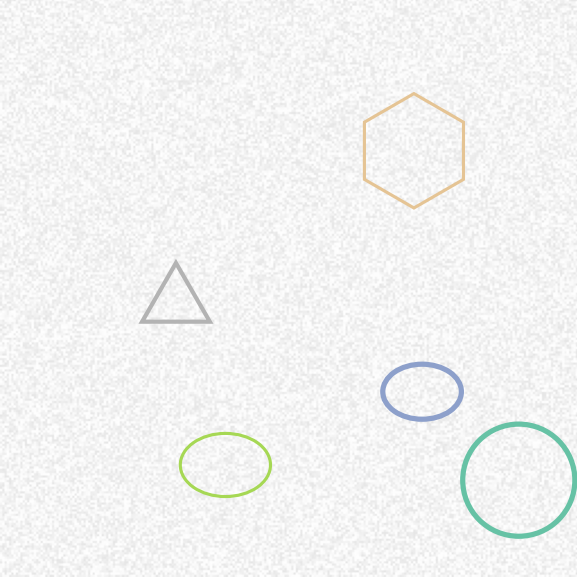[{"shape": "circle", "thickness": 2.5, "radius": 0.49, "center": [0.898, 0.168]}, {"shape": "oval", "thickness": 2.5, "radius": 0.34, "center": [0.731, 0.321]}, {"shape": "oval", "thickness": 1.5, "radius": 0.39, "center": [0.39, 0.194]}, {"shape": "hexagon", "thickness": 1.5, "radius": 0.5, "center": [0.717, 0.738]}, {"shape": "triangle", "thickness": 2, "radius": 0.34, "center": [0.305, 0.476]}]